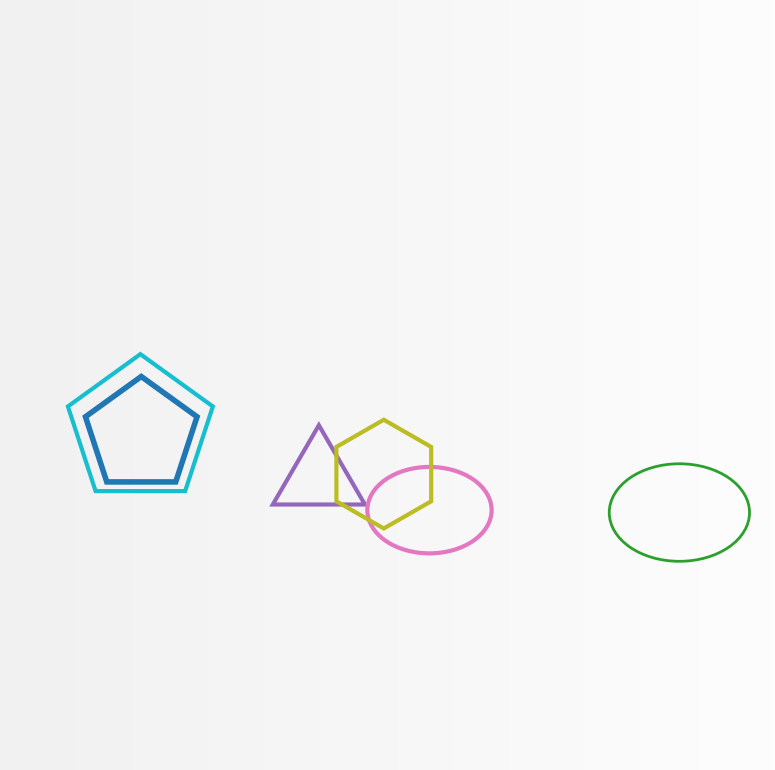[{"shape": "pentagon", "thickness": 2, "radius": 0.38, "center": [0.182, 0.435]}, {"shape": "oval", "thickness": 1, "radius": 0.45, "center": [0.877, 0.334]}, {"shape": "triangle", "thickness": 1.5, "radius": 0.34, "center": [0.411, 0.379]}, {"shape": "oval", "thickness": 1.5, "radius": 0.4, "center": [0.554, 0.337]}, {"shape": "hexagon", "thickness": 1.5, "radius": 0.35, "center": [0.495, 0.384]}, {"shape": "pentagon", "thickness": 1.5, "radius": 0.49, "center": [0.181, 0.442]}]